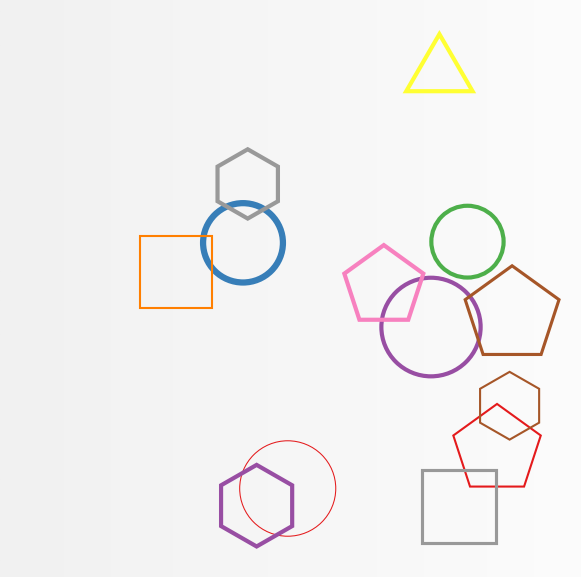[{"shape": "circle", "thickness": 0.5, "radius": 0.41, "center": [0.495, 0.153]}, {"shape": "pentagon", "thickness": 1, "radius": 0.4, "center": [0.855, 0.221]}, {"shape": "circle", "thickness": 3, "radius": 0.34, "center": [0.418, 0.579]}, {"shape": "circle", "thickness": 2, "radius": 0.31, "center": [0.804, 0.581]}, {"shape": "circle", "thickness": 2, "radius": 0.43, "center": [0.742, 0.433]}, {"shape": "hexagon", "thickness": 2, "radius": 0.35, "center": [0.442, 0.123]}, {"shape": "square", "thickness": 1, "radius": 0.31, "center": [0.303, 0.528]}, {"shape": "triangle", "thickness": 2, "radius": 0.33, "center": [0.756, 0.874]}, {"shape": "hexagon", "thickness": 1, "radius": 0.29, "center": [0.877, 0.297]}, {"shape": "pentagon", "thickness": 1.5, "radius": 0.42, "center": [0.881, 0.454]}, {"shape": "pentagon", "thickness": 2, "radius": 0.36, "center": [0.66, 0.503]}, {"shape": "square", "thickness": 1.5, "radius": 0.32, "center": [0.79, 0.122]}, {"shape": "hexagon", "thickness": 2, "radius": 0.3, "center": [0.426, 0.681]}]